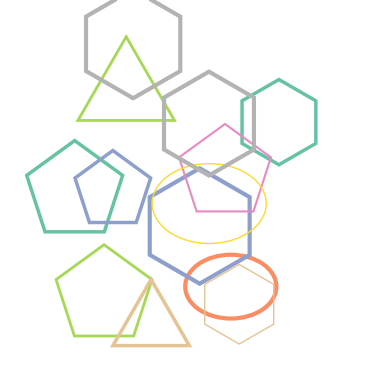[{"shape": "pentagon", "thickness": 2.5, "radius": 0.65, "center": [0.194, 0.504]}, {"shape": "hexagon", "thickness": 2.5, "radius": 0.55, "center": [0.725, 0.683]}, {"shape": "oval", "thickness": 3, "radius": 0.59, "center": [0.599, 0.255]}, {"shape": "hexagon", "thickness": 3, "radius": 0.75, "center": [0.519, 0.413]}, {"shape": "pentagon", "thickness": 2.5, "radius": 0.52, "center": [0.293, 0.506]}, {"shape": "pentagon", "thickness": 1.5, "radius": 0.63, "center": [0.584, 0.552]}, {"shape": "triangle", "thickness": 2, "radius": 0.72, "center": [0.328, 0.76]}, {"shape": "pentagon", "thickness": 2, "radius": 0.65, "center": [0.27, 0.233]}, {"shape": "oval", "thickness": 1, "radius": 0.74, "center": [0.543, 0.471]}, {"shape": "triangle", "thickness": 2.5, "radius": 0.57, "center": [0.392, 0.16]}, {"shape": "hexagon", "thickness": 1, "radius": 0.52, "center": [0.621, 0.21]}, {"shape": "hexagon", "thickness": 3, "radius": 0.67, "center": [0.543, 0.679]}, {"shape": "hexagon", "thickness": 3, "radius": 0.71, "center": [0.346, 0.886]}]